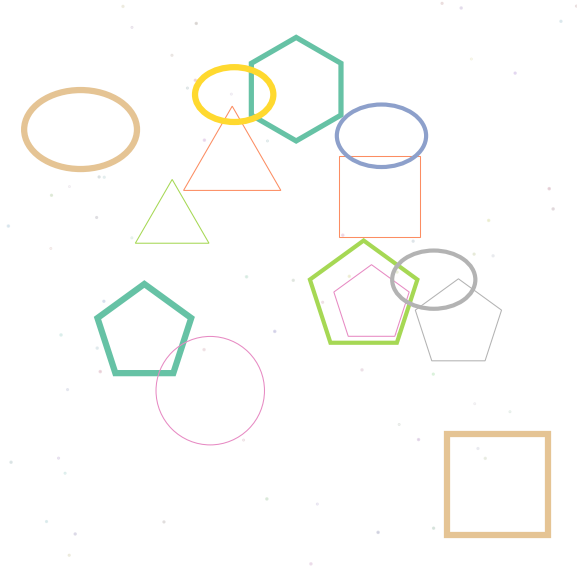[{"shape": "pentagon", "thickness": 3, "radius": 0.43, "center": [0.25, 0.422]}, {"shape": "hexagon", "thickness": 2.5, "radius": 0.45, "center": [0.513, 0.845]}, {"shape": "square", "thickness": 0.5, "radius": 0.35, "center": [0.657, 0.66]}, {"shape": "triangle", "thickness": 0.5, "radius": 0.49, "center": [0.402, 0.718]}, {"shape": "oval", "thickness": 2, "radius": 0.39, "center": [0.661, 0.764]}, {"shape": "pentagon", "thickness": 0.5, "radius": 0.34, "center": [0.643, 0.472]}, {"shape": "circle", "thickness": 0.5, "radius": 0.47, "center": [0.364, 0.323]}, {"shape": "triangle", "thickness": 0.5, "radius": 0.37, "center": [0.298, 0.615]}, {"shape": "pentagon", "thickness": 2, "radius": 0.49, "center": [0.63, 0.485]}, {"shape": "oval", "thickness": 3, "radius": 0.34, "center": [0.406, 0.835]}, {"shape": "square", "thickness": 3, "radius": 0.44, "center": [0.861, 0.16]}, {"shape": "oval", "thickness": 3, "radius": 0.49, "center": [0.14, 0.775]}, {"shape": "pentagon", "thickness": 0.5, "radius": 0.39, "center": [0.794, 0.438]}, {"shape": "oval", "thickness": 2, "radius": 0.36, "center": [0.751, 0.515]}]